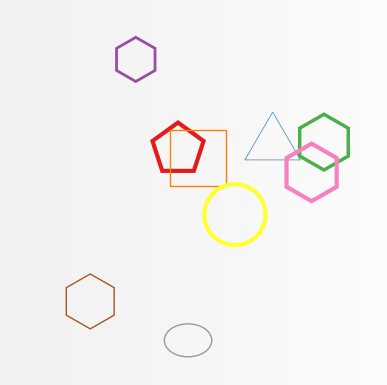[{"shape": "pentagon", "thickness": 3, "radius": 0.35, "center": [0.459, 0.612]}, {"shape": "triangle", "thickness": 0.5, "radius": 0.41, "center": [0.704, 0.626]}, {"shape": "hexagon", "thickness": 2.5, "radius": 0.36, "center": [0.836, 0.631]}, {"shape": "hexagon", "thickness": 2, "radius": 0.29, "center": [0.35, 0.846]}, {"shape": "square", "thickness": 1, "radius": 0.36, "center": [0.512, 0.589]}, {"shape": "circle", "thickness": 3, "radius": 0.4, "center": [0.606, 0.443]}, {"shape": "hexagon", "thickness": 1, "radius": 0.36, "center": [0.233, 0.217]}, {"shape": "hexagon", "thickness": 3, "radius": 0.37, "center": [0.804, 0.552]}, {"shape": "oval", "thickness": 1, "radius": 0.31, "center": [0.485, 0.116]}]